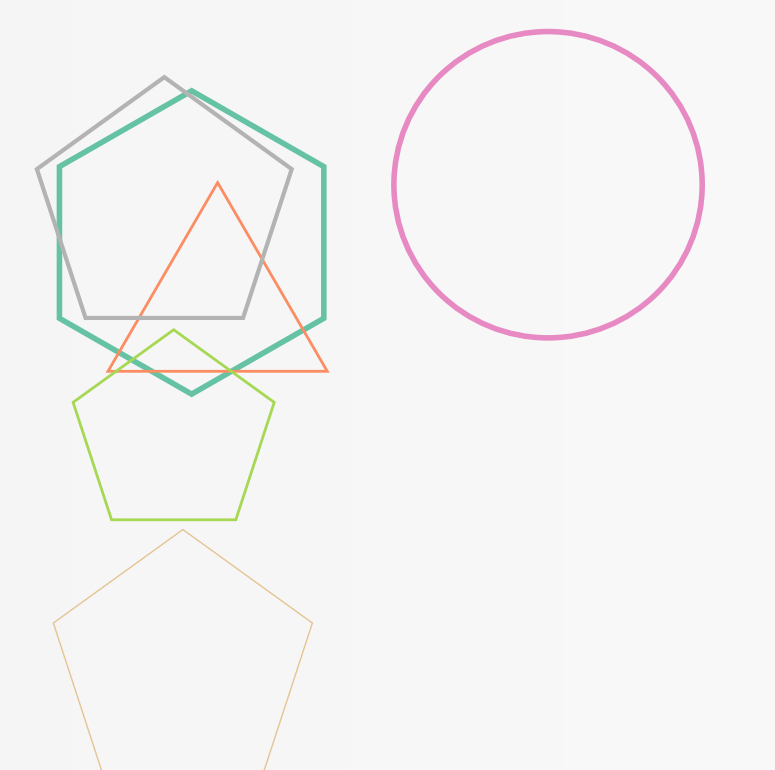[{"shape": "hexagon", "thickness": 2, "radius": 0.98, "center": [0.247, 0.685]}, {"shape": "triangle", "thickness": 1, "radius": 0.82, "center": [0.281, 0.599]}, {"shape": "circle", "thickness": 2, "radius": 0.99, "center": [0.707, 0.76]}, {"shape": "pentagon", "thickness": 1, "radius": 0.68, "center": [0.224, 0.435]}, {"shape": "pentagon", "thickness": 0.5, "radius": 0.88, "center": [0.236, 0.137]}, {"shape": "pentagon", "thickness": 1.5, "radius": 0.86, "center": [0.212, 0.727]}]